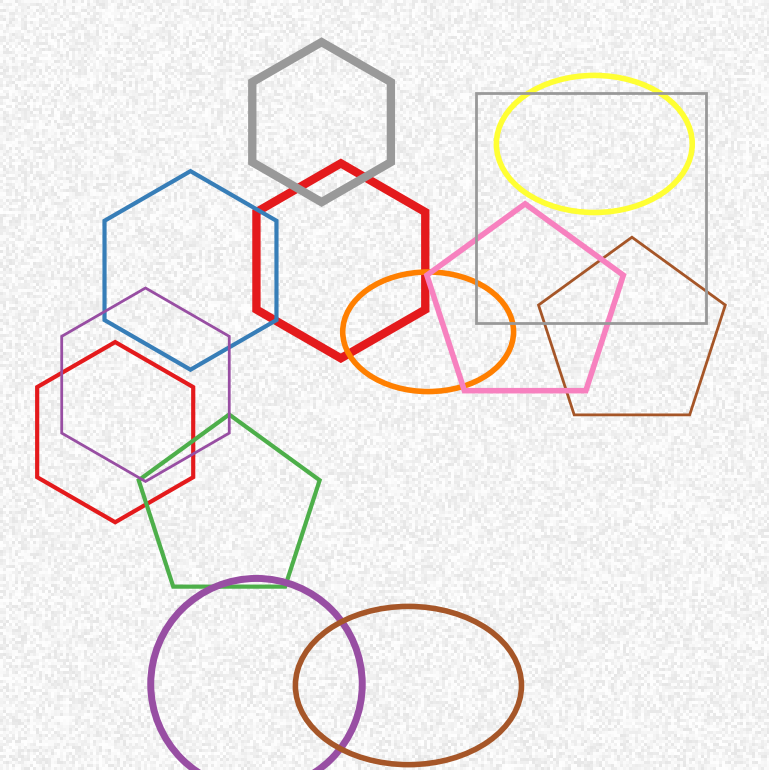[{"shape": "hexagon", "thickness": 1.5, "radius": 0.59, "center": [0.15, 0.439]}, {"shape": "hexagon", "thickness": 3, "radius": 0.63, "center": [0.443, 0.661]}, {"shape": "hexagon", "thickness": 1.5, "radius": 0.64, "center": [0.247, 0.649]}, {"shape": "pentagon", "thickness": 1.5, "radius": 0.62, "center": [0.298, 0.338]}, {"shape": "circle", "thickness": 2.5, "radius": 0.69, "center": [0.333, 0.111]}, {"shape": "hexagon", "thickness": 1, "radius": 0.63, "center": [0.189, 0.5]}, {"shape": "oval", "thickness": 2, "radius": 0.55, "center": [0.556, 0.569]}, {"shape": "oval", "thickness": 2, "radius": 0.64, "center": [0.772, 0.813]}, {"shape": "oval", "thickness": 2, "radius": 0.73, "center": [0.53, 0.11]}, {"shape": "pentagon", "thickness": 1, "radius": 0.64, "center": [0.821, 0.564]}, {"shape": "pentagon", "thickness": 2, "radius": 0.67, "center": [0.682, 0.601]}, {"shape": "hexagon", "thickness": 3, "radius": 0.52, "center": [0.418, 0.841]}, {"shape": "square", "thickness": 1, "radius": 0.75, "center": [0.767, 0.73]}]